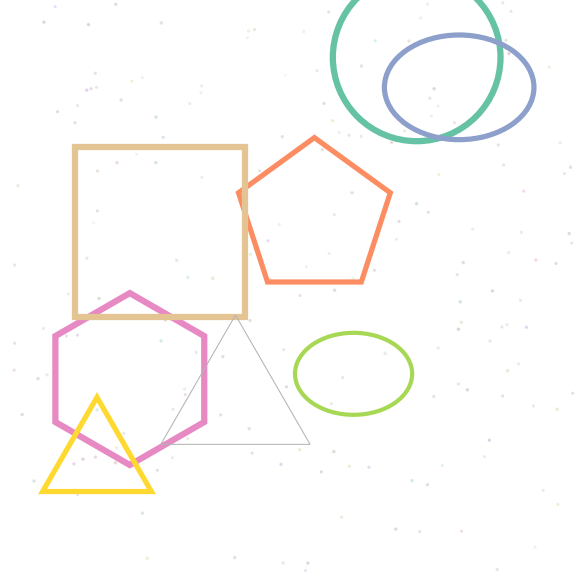[{"shape": "circle", "thickness": 3, "radius": 0.73, "center": [0.722, 0.9]}, {"shape": "pentagon", "thickness": 2.5, "radius": 0.69, "center": [0.544, 0.623]}, {"shape": "oval", "thickness": 2.5, "radius": 0.65, "center": [0.795, 0.848]}, {"shape": "hexagon", "thickness": 3, "radius": 0.74, "center": [0.225, 0.343]}, {"shape": "oval", "thickness": 2, "radius": 0.51, "center": [0.612, 0.352]}, {"shape": "triangle", "thickness": 2.5, "radius": 0.54, "center": [0.168, 0.202]}, {"shape": "square", "thickness": 3, "radius": 0.74, "center": [0.277, 0.597]}, {"shape": "triangle", "thickness": 0.5, "radius": 0.75, "center": [0.408, 0.304]}]